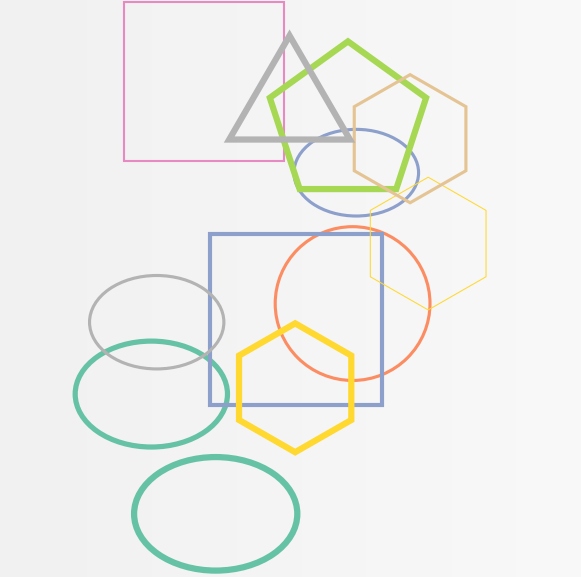[{"shape": "oval", "thickness": 2.5, "radius": 0.66, "center": [0.26, 0.317]}, {"shape": "oval", "thickness": 3, "radius": 0.7, "center": [0.371, 0.109]}, {"shape": "circle", "thickness": 1.5, "radius": 0.67, "center": [0.607, 0.473]}, {"shape": "square", "thickness": 2, "radius": 0.74, "center": [0.509, 0.446]}, {"shape": "oval", "thickness": 1.5, "radius": 0.54, "center": [0.613, 0.7]}, {"shape": "square", "thickness": 1, "radius": 0.69, "center": [0.35, 0.857]}, {"shape": "pentagon", "thickness": 3, "radius": 0.71, "center": [0.599, 0.786]}, {"shape": "hexagon", "thickness": 3, "radius": 0.56, "center": [0.508, 0.328]}, {"shape": "hexagon", "thickness": 0.5, "radius": 0.57, "center": [0.737, 0.577]}, {"shape": "hexagon", "thickness": 1.5, "radius": 0.55, "center": [0.706, 0.759]}, {"shape": "oval", "thickness": 1.5, "radius": 0.58, "center": [0.27, 0.441]}, {"shape": "triangle", "thickness": 3, "radius": 0.6, "center": [0.498, 0.817]}]